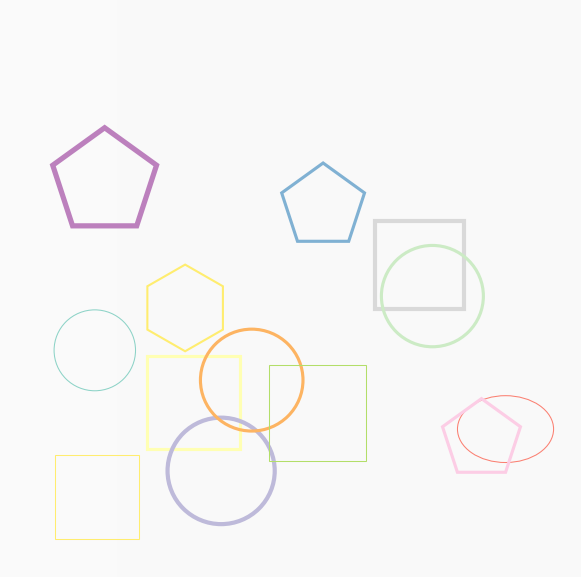[{"shape": "circle", "thickness": 0.5, "radius": 0.35, "center": [0.163, 0.393]}, {"shape": "square", "thickness": 1.5, "radius": 0.4, "center": [0.333, 0.303]}, {"shape": "circle", "thickness": 2, "radius": 0.46, "center": [0.38, 0.184]}, {"shape": "oval", "thickness": 0.5, "radius": 0.41, "center": [0.87, 0.256]}, {"shape": "pentagon", "thickness": 1.5, "radius": 0.37, "center": [0.556, 0.642]}, {"shape": "circle", "thickness": 1.5, "radius": 0.44, "center": [0.433, 0.341]}, {"shape": "square", "thickness": 0.5, "radius": 0.42, "center": [0.546, 0.284]}, {"shape": "pentagon", "thickness": 1.5, "radius": 0.35, "center": [0.828, 0.238]}, {"shape": "square", "thickness": 2, "radius": 0.38, "center": [0.722, 0.54]}, {"shape": "pentagon", "thickness": 2.5, "radius": 0.47, "center": [0.18, 0.684]}, {"shape": "circle", "thickness": 1.5, "radius": 0.44, "center": [0.744, 0.486]}, {"shape": "square", "thickness": 0.5, "radius": 0.36, "center": [0.167, 0.139]}, {"shape": "hexagon", "thickness": 1, "radius": 0.38, "center": [0.319, 0.466]}]